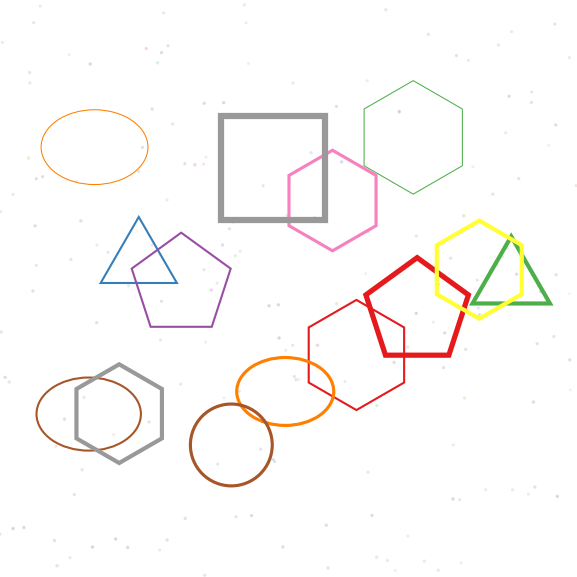[{"shape": "hexagon", "thickness": 1, "radius": 0.48, "center": [0.617, 0.384]}, {"shape": "pentagon", "thickness": 2.5, "radius": 0.47, "center": [0.722, 0.46]}, {"shape": "triangle", "thickness": 1, "radius": 0.38, "center": [0.24, 0.547]}, {"shape": "hexagon", "thickness": 0.5, "radius": 0.49, "center": [0.716, 0.761]}, {"shape": "triangle", "thickness": 2, "radius": 0.39, "center": [0.885, 0.512]}, {"shape": "pentagon", "thickness": 1, "radius": 0.45, "center": [0.314, 0.506]}, {"shape": "oval", "thickness": 0.5, "radius": 0.46, "center": [0.164, 0.744]}, {"shape": "oval", "thickness": 1.5, "radius": 0.42, "center": [0.494, 0.321]}, {"shape": "hexagon", "thickness": 2, "radius": 0.42, "center": [0.83, 0.532]}, {"shape": "circle", "thickness": 1.5, "radius": 0.35, "center": [0.401, 0.229]}, {"shape": "oval", "thickness": 1, "radius": 0.45, "center": [0.154, 0.282]}, {"shape": "hexagon", "thickness": 1.5, "radius": 0.44, "center": [0.576, 0.652]}, {"shape": "square", "thickness": 3, "radius": 0.45, "center": [0.472, 0.709]}, {"shape": "hexagon", "thickness": 2, "radius": 0.43, "center": [0.206, 0.283]}]